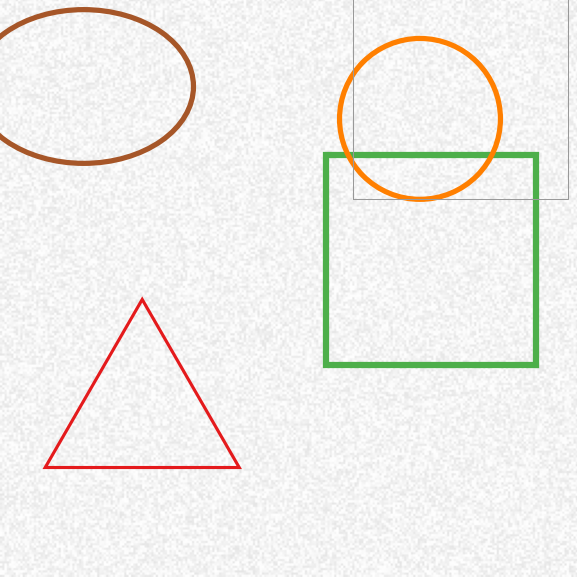[{"shape": "triangle", "thickness": 1.5, "radius": 0.97, "center": [0.246, 0.287]}, {"shape": "square", "thickness": 3, "radius": 0.91, "center": [0.747, 0.549]}, {"shape": "circle", "thickness": 2.5, "radius": 0.7, "center": [0.727, 0.793]}, {"shape": "oval", "thickness": 2.5, "radius": 0.95, "center": [0.145, 0.849]}, {"shape": "square", "thickness": 0.5, "radius": 0.93, "center": [0.797, 0.84]}]